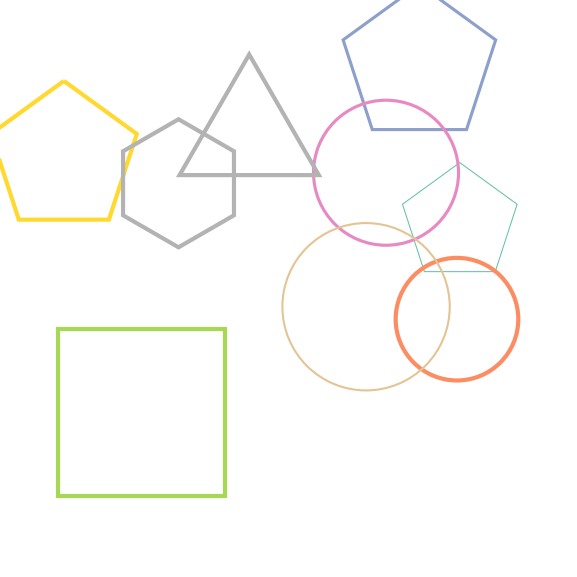[{"shape": "pentagon", "thickness": 0.5, "radius": 0.52, "center": [0.796, 0.613]}, {"shape": "circle", "thickness": 2, "radius": 0.53, "center": [0.791, 0.446]}, {"shape": "pentagon", "thickness": 1.5, "radius": 0.69, "center": [0.726, 0.887]}, {"shape": "circle", "thickness": 1.5, "radius": 0.63, "center": [0.668, 0.7]}, {"shape": "square", "thickness": 2, "radius": 0.72, "center": [0.245, 0.285]}, {"shape": "pentagon", "thickness": 2, "radius": 0.66, "center": [0.111, 0.726]}, {"shape": "circle", "thickness": 1, "radius": 0.72, "center": [0.634, 0.468]}, {"shape": "triangle", "thickness": 2, "radius": 0.7, "center": [0.432, 0.766]}, {"shape": "hexagon", "thickness": 2, "radius": 0.55, "center": [0.309, 0.682]}]